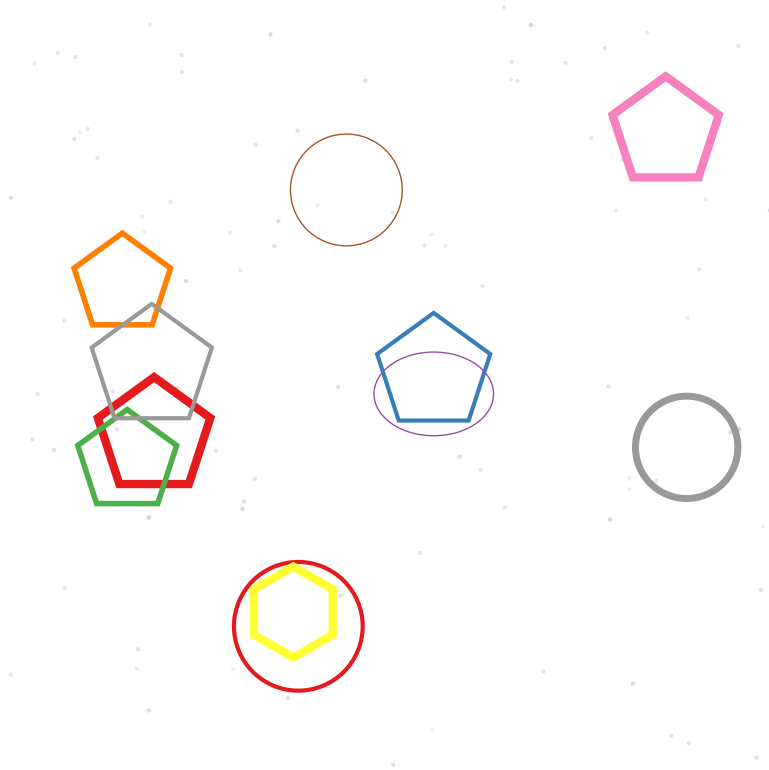[{"shape": "pentagon", "thickness": 3, "radius": 0.38, "center": [0.2, 0.433]}, {"shape": "circle", "thickness": 1.5, "radius": 0.42, "center": [0.387, 0.187]}, {"shape": "pentagon", "thickness": 1.5, "radius": 0.39, "center": [0.563, 0.516]}, {"shape": "pentagon", "thickness": 2, "radius": 0.34, "center": [0.165, 0.401]}, {"shape": "oval", "thickness": 0.5, "radius": 0.39, "center": [0.563, 0.488]}, {"shape": "pentagon", "thickness": 2, "radius": 0.33, "center": [0.159, 0.631]}, {"shape": "hexagon", "thickness": 3, "radius": 0.3, "center": [0.381, 0.205]}, {"shape": "circle", "thickness": 0.5, "radius": 0.36, "center": [0.45, 0.753]}, {"shape": "pentagon", "thickness": 3, "radius": 0.36, "center": [0.865, 0.828]}, {"shape": "circle", "thickness": 2.5, "radius": 0.33, "center": [0.892, 0.419]}, {"shape": "pentagon", "thickness": 1.5, "radius": 0.41, "center": [0.197, 0.523]}]